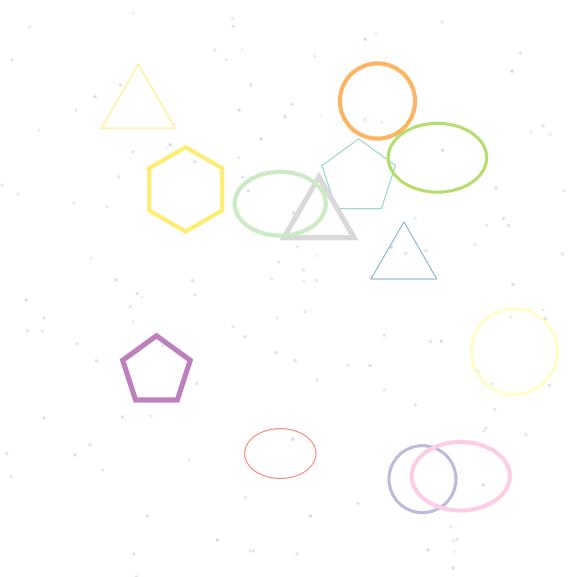[{"shape": "pentagon", "thickness": 0.5, "radius": 0.33, "center": [0.621, 0.692]}, {"shape": "circle", "thickness": 1, "radius": 0.37, "center": [0.891, 0.39]}, {"shape": "circle", "thickness": 1.5, "radius": 0.29, "center": [0.732, 0.169]}, {"shape": "oval", "thickness": 0.5, "radius": 0.31, "center": [0.485, 0.214]}, {"shape": "triangle", "thickness": 0.5, "radius": 0.33, "center": [0.699, 0.549]}, {"shape": "circle", "thickness": 2, "radius": 0.33, "center": [0.654, 0.824]}, {"shape": "oval", "thickness": 1.5, "radius": 0.43, "center": [0.758, 0.726]}, {"shape": "oval", "thickness": 2, "radius": 0.42, "center": [0.798, 0.175]}, {"shape": "triangle", "thickness": 2.5, "radius": 0.35, "center": [0.552, 0.623]}, {"shape": "pentagon", "thickness": 2.5, "radius": 0.31, "center": [0.271, 0.356]}, {"shape": "oval", "thickness": 2, "radius": 0.39, "center": [0.485, 0.646]}, {"shape": "hexagon", "thickness": 2, "radius": 0.36, "center": [0.322, 0.671]}, {"shape": "triangle", "thickness": 0.5, "radius": 0.37, "center": [0.24, 0.814]}]